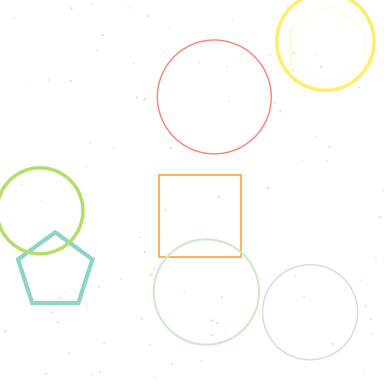[{"shape": "pentagon", "thickness": 3, "radius": 0.51, "center": [0.143, 0.295]}, {"shape": "hexagon", "thickness": 0.5, "radius": 0.56, "center": [0.851, 0.873]}, {"shape": "circle", "thickness": 1, "radius": 0.74, "center": [0.557, 0.748]}, {"shape": "square", "thickness": 1.5, "radius": 0.54, "center": [0.519, 0.439]}, {"shape": "circle", "thickness": 2.5, "radius": 0.56, "center": [0.104, 0.452]}, {"shape": "circle", "thickness": 1, "radius": 0.62, "center": [0.805, 0.189]}, {"shape": "circle", "thickness": 1.5, "radius": 0.68, "center": [0.536, 0.242]}, {"shape": "circle", "thickness": 2.5, "radius": 0.63, "center": [0.845, 0.892]}]